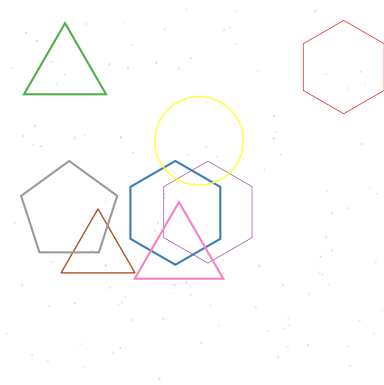[{"shape": "hexagon", "thickness": 0.5, "radius": 0.61, "center": [0.893, 0.826]}, {"shape": "hexagon", "thickness": 1.5, "radius": 0.67, "center": [0.455, 0.447]}, {"shape": "triangle", "thickness": 1.5, "radius": 0.62, "center": [0.169, 0.817]}, {"shape": "hexagon", "thickness": 0.5, "radius": 0.66, "center": [0.54, 0.449]}, {"shape": "circle", "thickness": 1, "radius": 0.57, "center": [0.517, 0.634]}, {"shape": "triangle", "thickness": 1, "radius": 0.55, "center": [0.255, 0.347]}, {"shape": "triangle", "thickness": 1.5, "radius": 0.66, "center": [0.465, 0.342]}, {"shape": "pentagon", "thickness": 1.5, "radius": 0.66, "center": [0.18, 0.451]}]